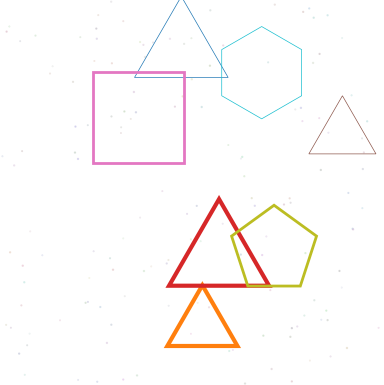[{"shape": "triangle", "thickness": 0.5, "radius": 0.7, "center": [0.471, 0.869]}, {"shape": "triangle", "thickness": 3, "radius": 0.53, "center": [0.526, 0.154]}, {"shape": "triangle", "thickness": 3, "radius": 0.75, "center": [0.569, 0.333]}, {"shape": "triangle", "thickness": 0.5, "radius": 0.5, "center": [0.889, 0.651]}, {"shape": "square", "thickness": 2, "radius": 0.59, "center": [0.359, 0.695]}, {"shape": "pentagon", "thickness": 2, "radius": 0.58, "center": [0.712, 0.351]}, {"shape": "hexagon", "thickness": 0.5, "radius": 0.6, "center": [0.68, 0.811]}]